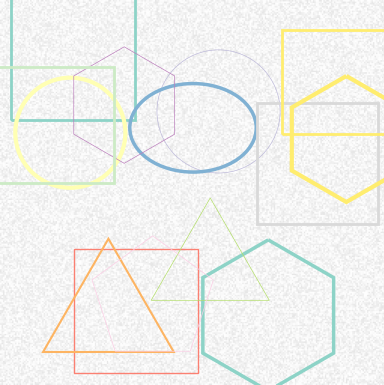[{"shape": "hexagon", "thickness": 2.5, "radius": 0.98, "center": [0.697, 0.181]}, {"shape": "square", "thickness": 2, "radius": 0.8, "center": [0.189, 0.849]}, {"shape": "circle", "thickness": 3, "radius": 0.71, "center": [0.183, 0.655]}, {"shape": "circle", "thickness": 0.5, "radius": 0.8, "center": [0.568, 0.711]}, {"shape": "square", "thickness": 1, "radius": 0.8, "center": [0.353, 0.193]}, {"shape": "oval", "thickness": 2.5, "radius": 0.82, "center": [0.501, 0.668]}, {"shape": "triangle", "thickness": 1.5, "radius": 0.98, "center": [0.282, 0.184]}, {"shape": "triangle", "thickness": 0.5, "radius": 0.89, "center": [0.546, 0.309]}, {"shape": "pentagon", "thickness": 0.5, "radius": 0.83, "center": [0.397, 0.222]}, {"shape": "square", "thickness": 2, "radius": 0.79, "center": [0.824, 0.575]}, {"shape": "hexagon", "thickness": 0.5, "radius": 0.76, "center": [0.323, 0.727]}, {"shape": "square", "thickness": 2, "radius": 0.75, "center": [0.146, 0.675]}, {"shape": "hexagon", "thickness": 3, "radius": 0.82, "center": [0.9, 0.639]}, {"shape": "square", "thickness": 2, "radius": 0.67, "center": [0.868, 0.787]}]